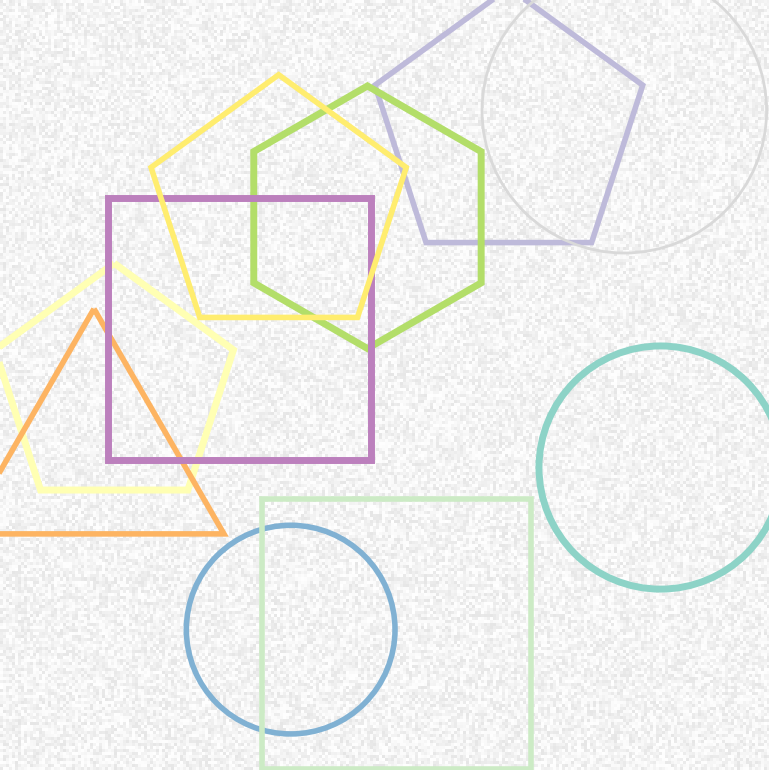[{"shape": "circle", "thickness": 2.5, "radius": 0.79, "center": [0.858, 0.393]}, {"shape": "pentagon", "thickness": 2.5, "radius": 0.81, "center": [0.148, 0.495]}, {"shape": "pentagon", "thickness": 2, "radius": 0.91, "center": [0.661, 0.833]}, {"shape": "circle", "thickness": 2, "radius": 0.68, "center": [0.378, 0.182]}, {"shape": "triangle", "thickness": 2, "radius": 0.97, "center": [0.122, 0.404]}, {"shape": "hexagon", "thickness": 2.5, "radius": 0.85, "center": [0.477, 0.718]}, {"shape": "circle", "thickness": 1, "radius": 0.92, "center": [0.811, 0.856]}, {"shape": "square", "thickness": 2.5, "radius": 0.85, "center": [0.311, 0.573]}, {"shape": "square", "thickness": 2, "radius": 0.87, "center": [0.515, 0.177]}, {"shape": "pentagon", "thickness": 2, "radius": 0.87, "center": [0.362, 0.729]}]